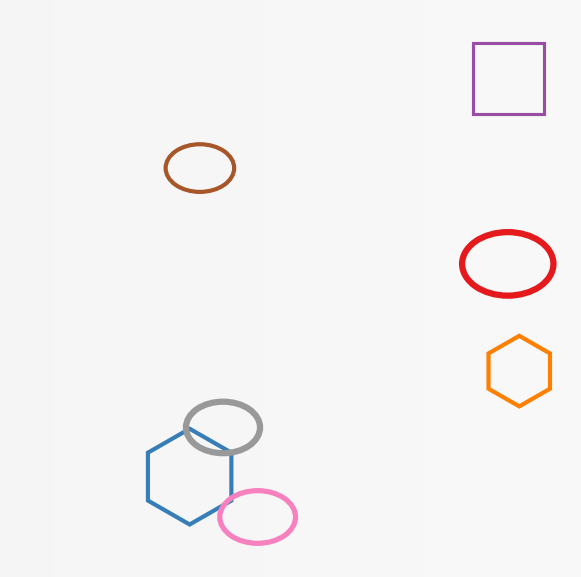[{"shape": "oval", "thickness": 3, "radius": 0.39, "center": [0.874, 0.542]}, {"shape": "hexagon", "thickness": 2, "radius": 0.41, "center": [0.326, 0.174]}, {"shape": "square", "thickness": 1.5, "radius": 0.31, "center": [0.875, 0.863]}, {"shape": "hexagon", "thickness": 2, "radius": 0.31, "center": [0.893, 0.357]}, {"shape": "oval", "thickness": 2, "radius": 0.29, "center": [0.344, 0.708]}, {"shape": "oval", "thickness": 2.5, "radius": 0.33, "center": [0.443, 0.104]}, {"shape": "oval", "thickness": 3, "radius": 0.32, "center": [0.384, 0.259]}]